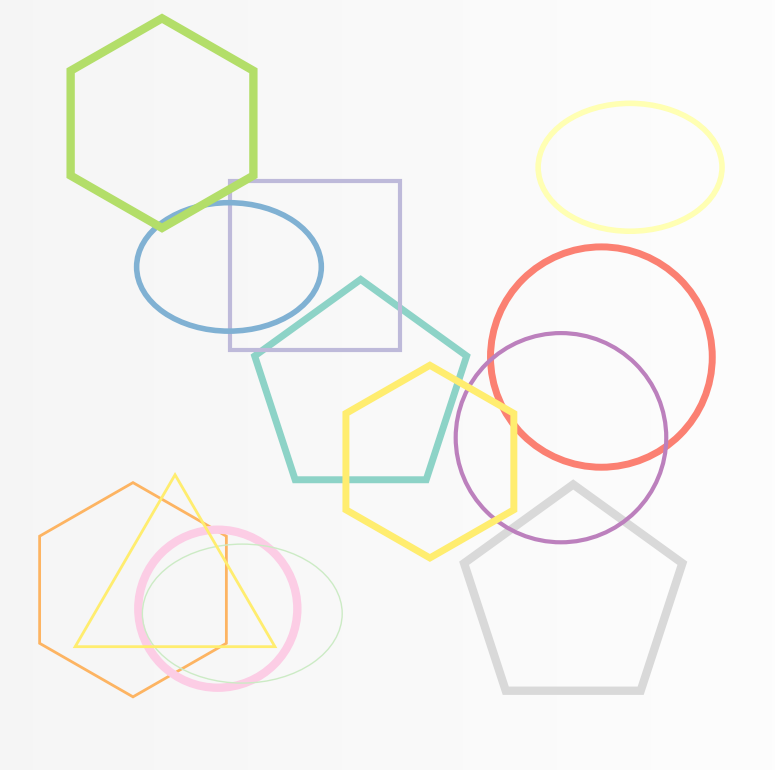[{"shape": "pentagon", "thickness": 2.5, "radius": 0.72, "center": [0.465, 0.493]}, {"shape": "oval", "thickness": 2, "radius": 0.59, "center": [0.813, 0.783]}, {"shape": "square", "thickness": 1.5, "radius": 0.55, "center": [0.407, 0.655]}, {"shape": "circle", "thickness": 2.5, "radius": 0.72, "center": [0.776, 0.536]}, {"shape": "oval", "thickness": 2, "radius": 0.6, "center": [0.295, 0.653]}, {"shape": "hexagon", "thickness": 1, "radius": 0.7, "center": [0.172, 0.234]}, {"shape": "hexagon", "thickness": 3, "radius": 0.68, "center": [0.209, 0.84]}, {"shape": "circle", "thickness": 3, "radius": 0.51, "center": [0.281, 0.209]}, {"shape": "pentagon", "thickness": 3, "radius": 0.74, "center": [0.74, 0.223]}, {"shape": "circle", "thickness": 1.5, "radius": 0.68, "center": [0.724, 0.432]}, {"shape": "oval", "thickness": 0.5, "radius": 0.64, "center": [0.313, 0.203]}, {"shape": "triangle", "thickness": 1, "radius": 0.74, "center": [0.226, 0.235]}, {"shape": "hexagon", "thickness": 2.5, "radius": 0.63, "center": [0.555, 0.401]}]